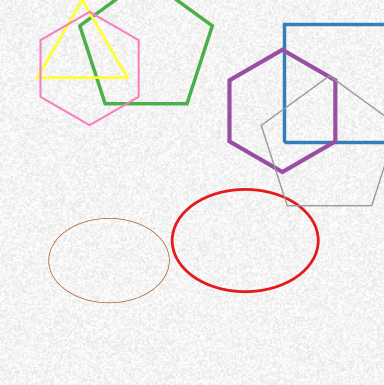[{"shape": "oval", "thickness": 2, "radius": 0.95, "center": [0.637, 0.375]}, {"shape": "square", "thickness": 2.5, "radius": 0.76, "center": [0.889, 0.784]}, {"shape": "pentagon", "thickness": 2.5, "radius": 0.9, "center": [0.379, 0.877]}, {"shape": "hexagon", "thickness": 3, "radius": 0.79, "center": [0.734, 0.712]}, {"shape": "triangle", "thickness": 2, "radius": 0.67, "center": [0.214, 0.866]}, {"shape": "oval", "thickness": 0.5, "radius": 0.78, "center": [0.283, 0.323]}, {"shape": "hexagon", "thickness": 1.5, "radius": 0.74, "center": [0.233, 0.822]}, {"shape": "pentagon", "thickness": 1, "radius": 0.93, "center": [0.856, 0.617]}]